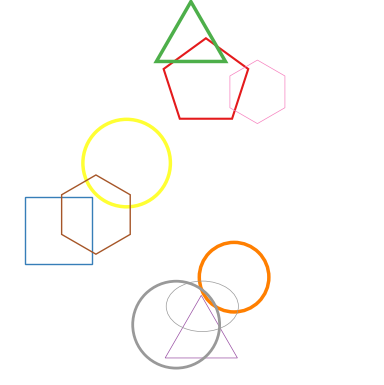[{"shape": "pentagon", "thickness": 1.5, "radius": 0.58, "center": [0.535, 0.785]}, {"shape": "square", "thickness": 1, "radius": 0.44, "center": [0.152, 0.402]}, {"shape": "triangle", "thickness": 2.5, "radius": 0.52, "center": [0.496, 0.892]}, {"shape": "triangle", "thickness": 0.5, "radius": 0.54, "center": [0.523, 0.124]}, {"shape": "circle", "thickness": 2.5, "radius": 0.45, "center": [0.608, 0.28]}, {"shape": "circle", "thickness": 2.5, "radius": 0.57, "center": [0.329, 0.576]}, {"shape": "hexagon", "thickness": 1, "radius": 0.51, "center": [0.249, 0.443]}, {"shape": "hexagon", "thickness": 0.5, "radius": 0.41, "center": [0.669, 0.761]}, {"shape": "oval", "thickness": 0.5, "radius": 0.47, "center": [0.525, 0.204]}, {"shape": "circle", "thickness": 2, "radius": 0.56, "center": [0.458, 0.157]}]